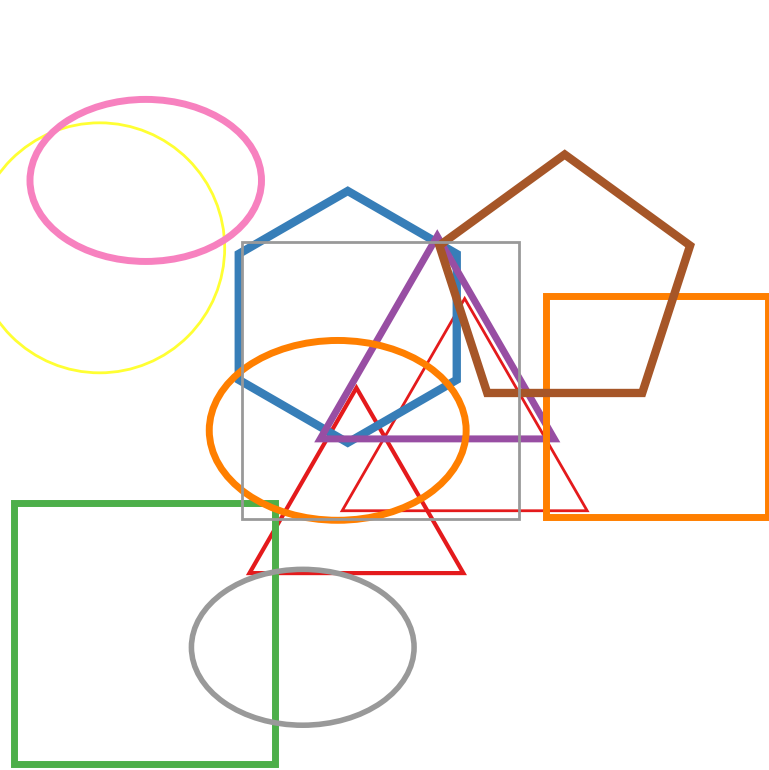[{"shape": "triangle", "thickness": 1.5, "radius": 0.8, "center": [0.463, 0.336]}, {"shape": "triangle", "thickness": 1, "radius": 0.92, "center": [0.603, 0.429]}, {"shape": "hexagon", "thickness": 3, "radius": 0.82, "center": [0.452, 0.589]}, {"shape": "square", "thickness": 2.5, "radius": 0.85, "center": [0.188, 0.177]}, {"shape": "triangle", "thickness": 2.5, "radius": 0.88, "center": [0.568, 0.518]}, {"shape": "oval", "thickness": 2.5, "radius": 0.83, "center": [0.439, 0.441]}, {"shape": "square", "thickness": 2.5, "radius": 0.72, "center": [0.853, 0.472]}, {"shape": "circle", "thickness": 1, "radius": 0.81, "center": [0.129, 0.678]}, {"shape": "pentagon", "thickness": 3, "radius": 0.86, "center": [0.733, 0.628]}, {"shape": "oval", "thickness": 2.5, "radius": 0.75, "center": [0.189, 0.766]}, {"shape": "square", "thickness": 1, "radius": 0.9, "center": [0.494, 0.506]}, {"shape": "oval", "thickness": 2, "radius": 0.72, "center": [0.393, 0.159]}]